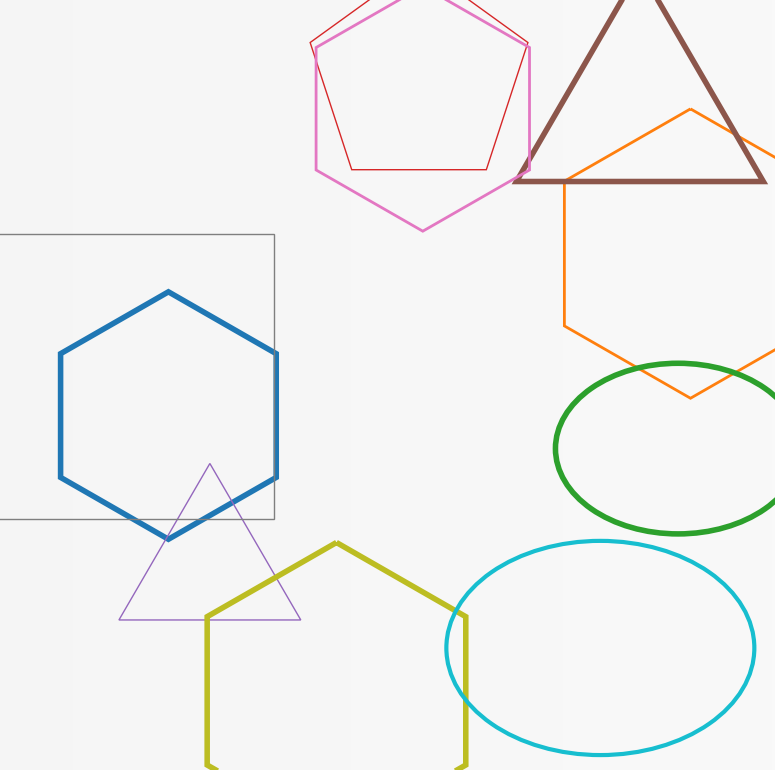[{"shape": "hexagon", "thickness": 2, "radius": 0.8, "center": [0.217, 0.46]}, {"shape": "hexagon", "thickness": 1, "radius": 0.94, "center": [0.891, 0.671]}, {"shape": "oval", "thickness": 2, "radius": 0.79, "center": [0.875, 0.417]}, {"shape": "pentagon", "thickness": 0.5, "radius": 0.74, "center": [0.541, 0.899]}, {"shape": "triangle", "thickness": 0.5, "radius": 0.68, "center": [0.271, 0.263]}, {"shape": "triangle", "thickness": 2, "radius": 0.92, "center": [0.826, 0.856]}, {"shape": "hexagon", "thickness": 1, "radius": 0.79, "center": [0.546, 0.859]}, {"shape": "square", "thickness": 0.5, "radius": 0.92, "center": [0.168, 0.511]}, {"shape": "hexagon", "thickness": 2, "radius": 0.96, "center": [0.434, 0.103]}, {"shape": "oval", "thickness": 1.5, "radius": 0.99, "center": [0.775, 0.158]}]